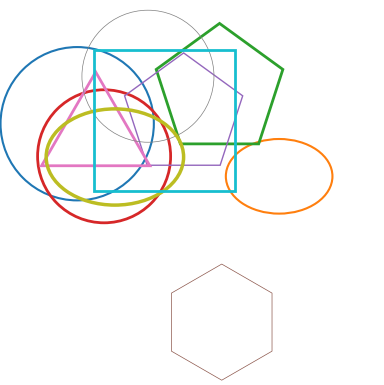[{"shape": "circle", "thickness": 1.5, "radius": 1.0, "center": [0.2, 0.679]}, {"shape": "oval", "thickness": 1.5, "radius": 0.69, "center": [0.725, 0.542]}, {"shape": "pentagon", "thickness": 2, "radius": 0.86, "center": [0.57, 0.766]}, {"shape": "circle", "thickness": 2, "radius": 0.86, "center": [0.27, 0.594]}, {"shape": "pentagon", "thickness": 1, "radius": 0.81, "center": [0.477, 0.701]}, {"shape": "hexagon", "thickness": 0.5, "radius": 0.75, "center": [0.576, 0.163]}, {"shape": "triangle", "thickness": 2, "radius": 0.81, "center": [0.249, 0.651]}, {"shape": "circle", "thickness": 0.5, "radius": 0.86, "center": [0.384, 0.802]}, {"shape": "oval", "thickness": 2.5, "radius": 0.89, "center": [0.298, 0.592]}, {"shape": "square", "thickness": 2, "radius": 0.92, "center": [0.426, 0.687]}]